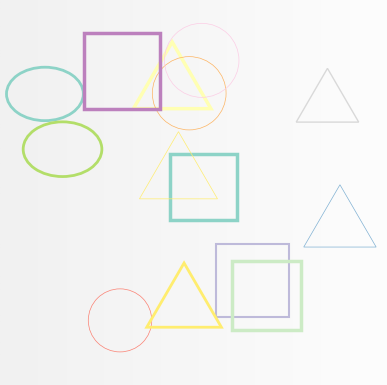[{"shape": "square", "thickness": 2.5, "radius": 0.43, "center": [0.524, 0.514]}, {"shape": "oval", "thickness": 2, "radius": 0.5, "center": [0.116, 0.756]}, {"shape": "triangle", "thickness": 2.5, "radius": 0.58, "center": [0.444, 0.775]}, {"shape": "square", "thickness": 1.5, "radius": 0.47, "center": [0.652, 0.272]}, {"shape": "circle", "thickness": 0.5, "radius": 0.41, "center": [0.31, 0.168]}, {"shape": "triangle", "thickness": 0.5, "radius": 0.54, "center": [0.877, 0.412]}, {"shape": "circle", "thickness": 0.5, "radius": 0.48, "center": [0.488, 0.758]}, {"shape": "oval", "thickness": 2, "radius": 0.51, "center": [0.161, 0.612]}, {"shape": "circle", "thickness": 0.5, "radius": 0.48, "center": [0.521, 0.843]}, {"shape": "triangle", "thickness": 1, "radius": 0.47, "center": [0.845, 0.729]}, {"shape": "square", "thickness": 2.5, "radius": 0.49, "center": [0.314, 0.816]}, {"shape": "square", "thickness": 2.5, "radius": 0.45, "center": [0.688, 0.232]}, {"shape": "triangle", "thickness": 0.5, "radius": 0.58, "center": [0.461, 0.542]}, {"shape": "triangle", "thickness": 2, "radius": 0.56, "center": [0.475, 0.206]}]